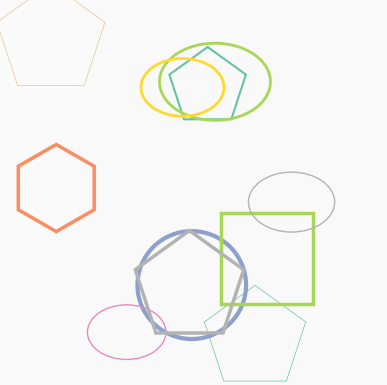[{"shape": "pentagon", "thickness": 0.5, "radius": 0.69, "center": [0.658, 0.121]}, {"shape": "pentagon", "thickness": 1.5, "radius": 0.52, "center": [0.536, 0.774]}, {"shape": "hexagon", "thickness": 2.5, "radius": 0.57, "center": [0.145, 0.512]}, {"shape": "circle", "thickness": 3, "radius": 0.7, "center": [0.495, 0.26]}, {"shape": "oval", "thickness": 1, "radius": 0.51, "center": [0.327, 0.137]}, {"shape": "square", "thickness": 2.5, "radius": 0.59, "center": [0.689, 0.33]}, {"shape": "oval", "thickness": 2, "radius": 0.72, "center": [0.555, 0.788]}, {"shape": "oval", "thickness": 2, "radius": 0.54, "center": [0.471, 0.773]}, {"shape": "pentagon", "thickness": 0.5, "radius": 0.73, "center": [0.131, 0.897]}, {"shape": "oval", "thickness": 1, "radius": 0.56, "center": [0.752, 0.475]}, {"shape": "pentagon", "thickness": 2.5, "radius": 0.74, "center": [0.489, 0.254]}]